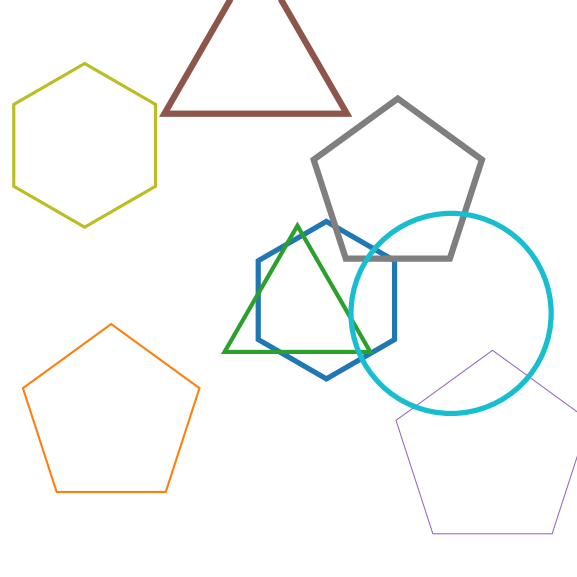[{"shape": "hexagon", "thickness": 2.5, "radius": 0.68, "center": [0.565, 0.479]}, {"shape": "pentagon", "thickness": 1, "radius": 0.8, "center": [0.193, 0.277]}, {"shape": "triangle", "thickness": 2, "radius": 0.73, "center": [0.515, 0.463]}, {"shape": "pentagon", "thickness": 0.5, "radius": 0.88, "center": [0.853, 0.217]}, {"shape": "triangle", "thickness": 3, "radius": 0.91, "center": [0.443, 0.893]}, {"shape": "pentagon", "thickness": 3, "radius": 0.77, "center": [0.689, 0.675]}, {"shape": "hexagon", "thickness": 1.5, "radius": 0.71, "center": [0.147, 0.747]}, {"shape": "circle", "thickness": 2.5, "radius": 0.87, "center": [0.781, 0.456]}]